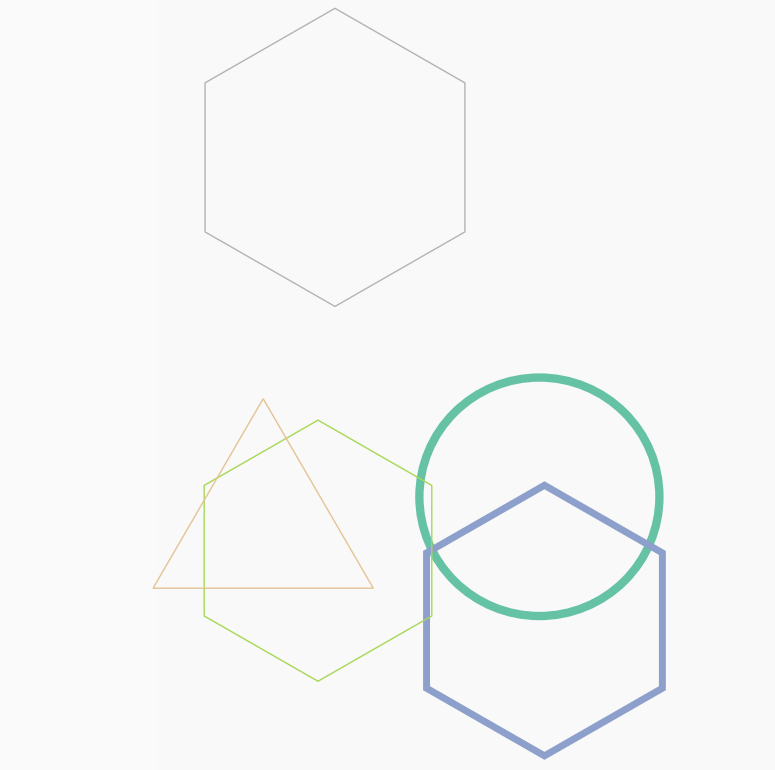[{"shape": "circle", "thickness": 3, "radius": 0.77, "center": [0.696, 0.355]}, {"shape": "hexagon", "thickness": 2.5, "radius": 0.88, "center": [0.703, 0.194]}, {"shape": "hexagon", "thickness": 0.5, "radius": 0.85, "center": [0.41, 0.285]}, {"shape": "triangle", "thickness": 0.5, "radius": 0.82, "center": [0.34, 0.318]}, {"shape": "hexagon", "thickness": 0.5, "radius": 0.97, "center": [0.432, 0.796]}]